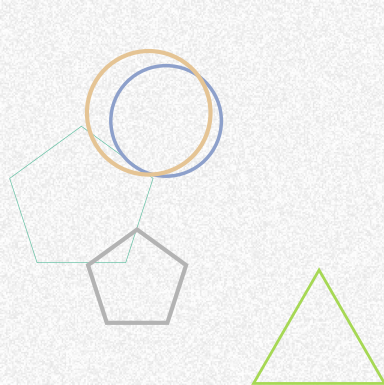[{"shape": "pentagon", "thickness": 0.5, "radius": 0.98, "center": [0.211, 0.476]}, {"shape": "circle", "thickness": 2.5, "radius": 0.72, "center": [0.431, 0.686]}, {"shape": "triangle", "thickness": 2, "radius": 0.98, "center": [0.829, 0.102]}, {"shape": "circle", "thickness": 3, "radius": 0.8, "center": [0.386, 0.707]}, {"shape": "pentagon", "thickness": 3, "radius": 0.67, "center": [0.356, 0.27]}]